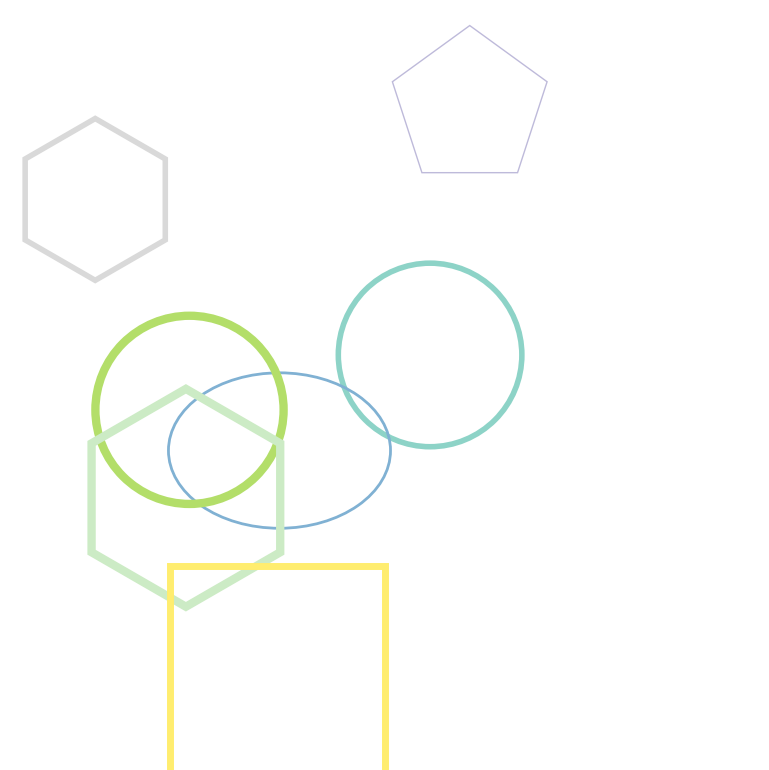[{"shape": "circle", "thickness": 2, "radius": 0.6, "center": [0.559, 0.539]}, {"shape": "pentagon", "thickness": 0.5, "radius": 0.53, "center": [0.61, 0.861]}, {"shape": "oval", "thickness": 1, "radius": 0.72, "center": [0.363, 0.415]}, {"shape": "circle", "thickness": 3, "radius": 0.61, "center": [0.246, 0.468]}, {"shape": "hexagon", "thickness": 2, "radius": 0.53, "center": [0.124, 0.741]}, {"shape": "hexagon", "thickness": 3, "radius": 0.71, "center": [0.241, 0.354]}, {"shape": "square", "thickness": 2.5, "radius": 0.7, "center": [0.361, 0.126]}]